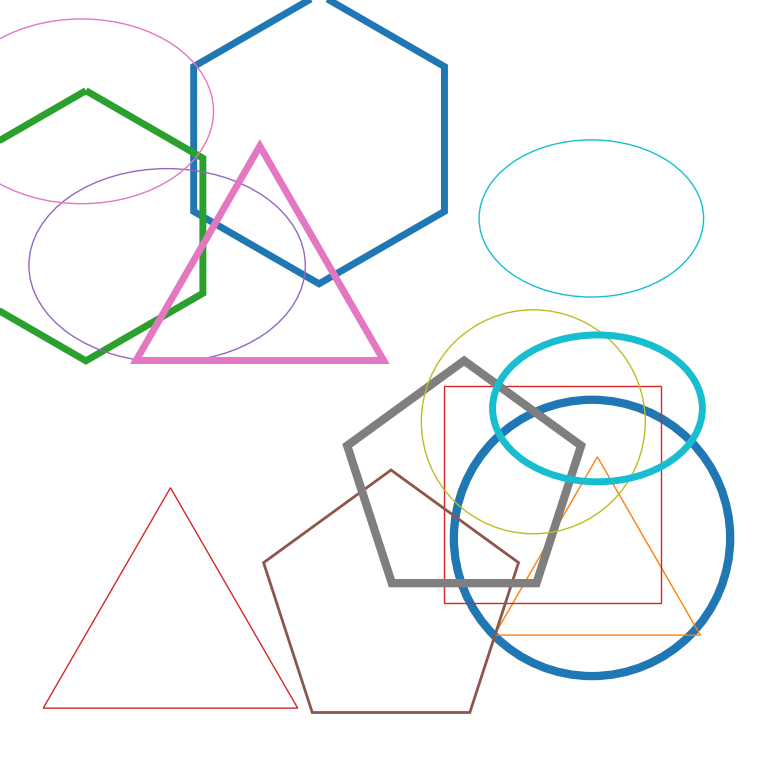[{"shape": "hexagon", "thickness": 2.5, "radius": 0.94, "center": [0.414, 0.819]}, {"shape": "circle", "thickness": 3, "radius": 0.9, "center": [0.769, 0.301]}, {"shape": "triangle", "thickness": 0.5, "radius": 0.77, "center": [0.776, 0.252]}, {"shape": "hexagon", "thickness": 2.5, "radius": 0.88, "center": [0.112, 0.707]}, {"shape": "triangle", "thickness": 0.5, "radius": 0.95, "center": [0.221, 0.176]}, {"shape": "square", "thickness": 0.5, "radius": 0.7, "center": [0.717, 0.358]}, {"shape": "oval", "thickness": 0.5, "radius": 0.9, "center": [0.217, 0.655]}, {"shape": "pentagon", "thickness": 1, "radius": 0.87, "center": [0.508, 0.215]}, {"shape": "triangle", "thickness": 2.5, "radius": 0.93, "center": [0.337, 0.625]}, {"shape": "oval", "thickness": 0.5, "radius": 0.86, "center": [0.106, 0.855]}, {"shape": "pentagon", "thickness": 3, "radius": 0.8, "center": [0.603, 0.372]}, {"shape": "circle", "thickness": 0.5, "radius": 0.73, "center": [0.693, 0.452]}, {"shape": "oval", "thickness": 2.5, "radius": 0.68, "center": [0.776, 0.47]}, {"shape": "oval", "thickness": 0.5, "radius": 0.73, "center": [0.768, 0.716]}]